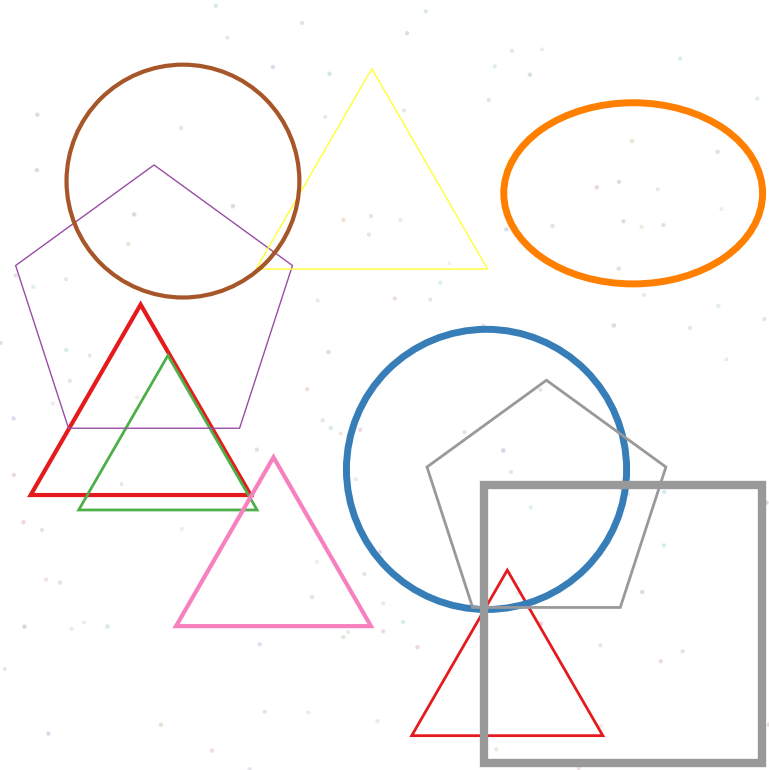[{"shape": "triangle", "thickness": 1, "radius": 0.72, "center": [0.659, 0.116]}, {"shape": "triangle", "thickness": 1.5, "radius": 0.82, "center": [0.183, 0.44]}, {"shape": "circle", "thickness": 2.5, "radius": 0.91, "center": [0.632, 0.39]}, {"shape": "triangle", "thickness": 1, "radius": 0.67, "center": [0.218, 0.405]}, {"shape": "pentagon", "thickness": 0.5, "radius": 0.95, "center": [0.2, 0.597]}, {"shape": "oval", "thickness": 2.5, "radius": 0.84, "center": [0.822, 0.749]}, {"shape": "triangle", "thickness": 0.5, "radius": 0.87, "center": [0.483, 0.737]}, {"shape": "circle", "thickness": 1.5, "radius": 0.76, "center": [0.238, 0.765]}, {"shape": "triangle", "thickness": 1.5, "radius": 0.73, "center": [0.355, 0.26]}, {"shape": "pentagon", "thickness": 1, "radius": 0.82, "center": [0.71, 0.343]}, {"shape": "square", "thickness": 3, "radius": 0.9, "center": [0.809, 0.189]}]